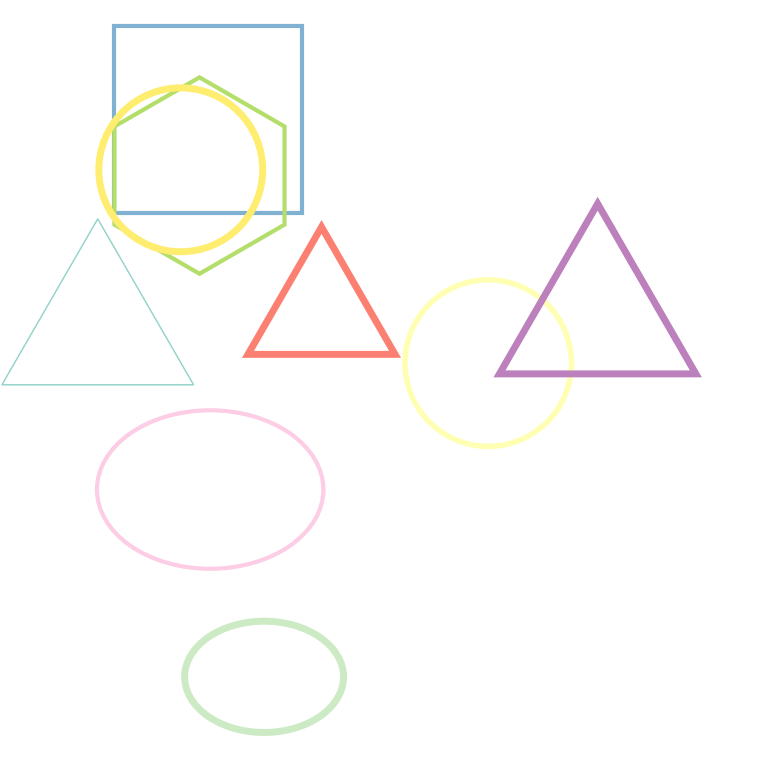[{"shape": "triangle", "thickness": 0.5, "radius": 0.72, "center": [0.127, 0.572]}, {"shape": "circle", "thickness": 2, "radius": 0.54, "center": [0.634, 0.528]}, {"shape": "triangle", "thickness": 2.5, "radius": 0.55, "center": [0.418, 0.595]}, {"shape": "square", "thickness": 1.5, "radius": 0.61, "center": [0.27, 0.845]}, {"shape": "hexagon", "thickness": 1.5, "radius": 0.64, "center": [0.259, 0.772]}, {"shape": "oval", "thickness": 1.5, "radius": 0.74, "center": [0.273, 0.364]}, {"shape": "triangle", "thickness": 2.5, "radius": 0.74, "center": [0.776, 0.588]}, {"shape": "oval", "thickness": 2.5, "radius": 0.52, "center": [0.343, 0.121]}, {"shape": "circle", "thickness": 2.5, "radius": 0.53, "center": [0.235, 0.779]}]